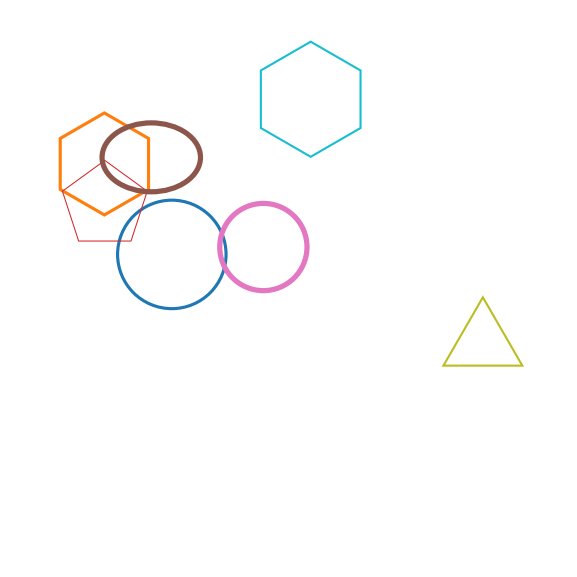[{"shape": "circle", "thickness": 1.5, "radius": 0.47, "center": [0.298, 0.559]}, {"shape": "hexagon", "thickness": 1.5, "radius": 0.44, "center": [0.181, 0.715]}, {"shape": "pentagon", "thickness": 0.5, "radius": 0.39, "center": [0.182, 0.644]}, {"shape": "oval", "thickness": 2.5, "radius": 0.43, "center": [0.262, 0.727]}, {"shape": "circle", "thickness": 2.5, "radius": 0.38, "center": [0.456, 0.571]}, {"shape": "triangle", "thickness": 1, "radius": 0.39, "center": [0.836, 0.405]}, {"shape": "hexagon", "thickness": 1, "radius": 0.5, "center": [0.538, 0.827]}]